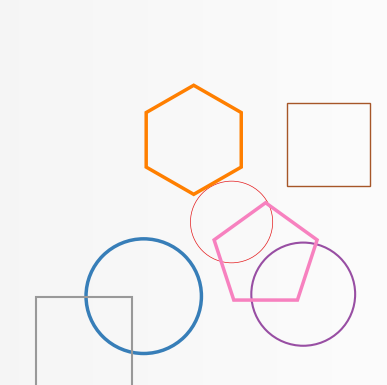[{"shape": "circle", "thickness": 0.5, "radius": 0.53, "center": [0.598, 0.423]}, {"shape": "circle", "thickness": 2.5, "radius": 0.74, "center": [0.371, 0.231]}, {"shape": "circle", "thickness": 1.5, "radius": 0.67, "center": [0.783, 0.236]}, {"shape": "hexagon", "thickness": 2.5, "radius": 0.71, "center": [0.5, 0.637]}, {"shape": "square", "thickness": 1, "radius": 0.54, "center": [0.848, 0.624]}, {"shape": "pentagon", "thickness": 2.5, "radius": 0.7, "center": [0.685, 0.334]}, {"shape": "square", "thickness": 1.5, "radius": 0.62, "center": [0.217, 0.106]}]